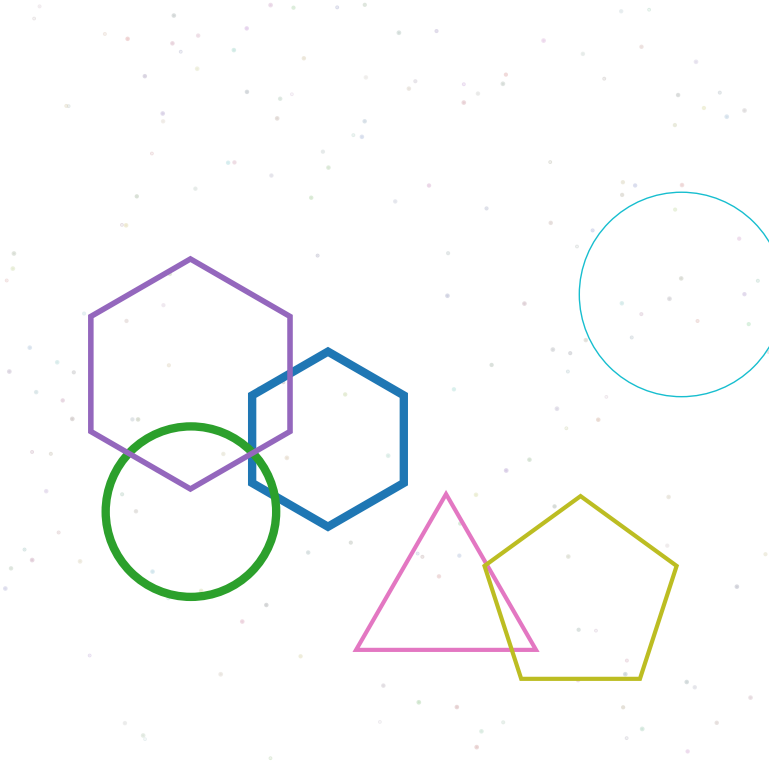[{"shape": "hexagon", "thickness": 3, "radius": 0.57, "center": [0.426, 0.43]}, {"shape": "circle", "thickness": 3, "radius": 0.55, "center": [0.248, 0.336]}, {"shape": "hexagon", "thickness": 2, "radius": 0.75, "center": [0.247, 0.514]}, {"shape": "triangle", "thickness": 1.5, "radius": 0.67, "center": [0.579, 0.223]}, {"shape": "pentagon", "thickness": 1.5, "radius": 0.66, "center": [0.754, 0.225]}, {"shape": "circle", "thickness": 0.5, "radius": 0.66, "center": [0.885, 0.618]}]